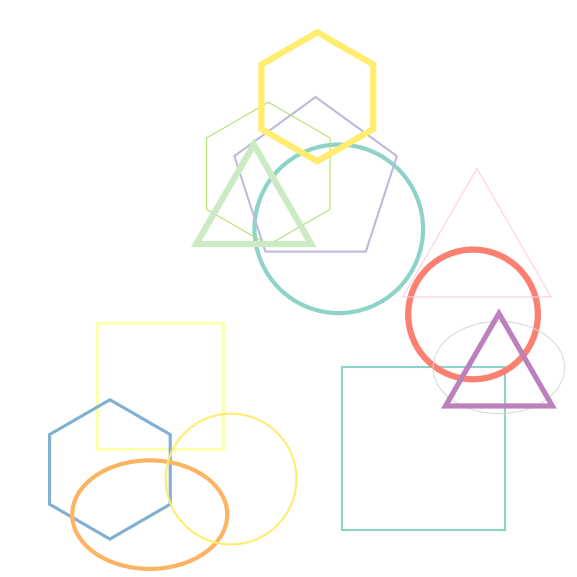[{"shape": "square", "thickness": 1, "radius": 0.71, "center": [0.734, 0.222]}, {"shape": "circle", "thickness": 2, "radius": 0.73, "center": [0.587, 0.603]}, {"shape": "square", "thickness": 1.5, "radius": 0.55, "center": [0.277, 0.331]}, {"shape": "pentagon", "thickness": 1, "radius": 0.74, "center": [0.547, 0.683]}, {"shape": "circle", "thickness": 3, "radius": 0.56, "center": [0.819, 0.455]}, {"shape": "hexagon", "thickness": 1.5, "radius": 0.6, "center": [0.19, 0.186]}, {"shape": "oval", "thickness": 2, "radius": 0.67, "center": [0.259, 0.108]}, {"shape": "hexagon", "thickness": 0.5, "radius": 0.62, "center": [0.465, 0.698]}, {"shape": "triangle", "thickness": 0.5, "radius": 0.74, "center": [0.826, 0.559]}, {"shape": "oval", "thickness": 0.5, "radius": 0.57, "center": [0.864, 0.363]}, {"shape": "triangle", "thickness": 2.5, "radius": 0.53, "center": [0.864, 0.35]}, {"shape": "triangle", "thickness": 3, "radius": 0.57, "center": [0.439, 0.634]}, {"shape": "circle", "thickness": 1, "radius": 0.57, "center": [0.4, 0.17]}, {"shape": "hexagon", "thickness": 3, "radius": 0.56, "center": [0.549, 0.832]}]